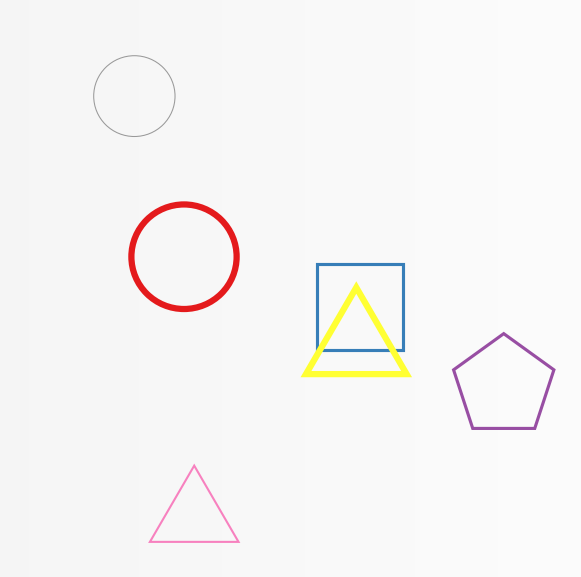[{"shape": "circle", "thickness": 3, "radius": 0.45, "center": [0.317, 0.555]}, {"shape": "square", "thickness": 1.5, "radius": 0.37, "center": [0.62, 0.467]}, {"shape": "pentagon", "thickness": 1.5, "radius": 0.45, "center": [0.867, 0.331]}, {"shape": "triangle", "thickness": 3, "radius": 0.5, "center": [0.613, 0.401]}, {"shape": "triangle", "thickness": 1, "radius": 0.44, "center": [0.334, 0.105]}, {"shape": "circle", "thickness": 0.5, "radius": 0.35, "center": [0.231, 0.833]}]